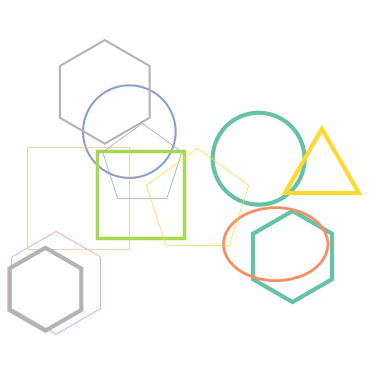[{"shape": "hexagon", "thickness": 3, "radius": 0.59, "center": [0.76, 0.334]}, {"shape": "circle", "thickness": 3, "radius": 0.6, "center": [0.672, 0.588]}, {"shape": "oval", "thickness": 2, "radius": 0.68, "center": [0.716, 0.366]}, {"shape": "pentagon", "thickness": 0.5, "radius": 0.54, "center": [0.37, 0.571]}, {"shape": "circle", "thickness": 1.5, "radius": 0.6, "center": [0.336, 0.658]}, {"shape": "hexagon", "thickness": 0.5, "radius": 0.67, "center": [0.146, 0.265]}, {"shape": "square", "thickness": 2.5, "radius": 0.56, "center": [0.366, 0.495]}, {"shape": "triangle", "thickness": 3, "radius": 0.55, "center": [0.836, 0.554]}, {"shape": "pentagon", "thickness": 0.5, "radius": 0.7, "center": [0.513, 0.475]}, {"shape": "square", "thickness": 0.5, "radius": 0.66, "center": [0.203, 0.486]}, {"shape": "hexagon", "thickness": 1.5, "radius": 0.67, "center": [0.272, 0.761]}, {"shape": "hexagon", "thickness": 3, "radius": 0.54, "center": [0.118, 0.249]}]